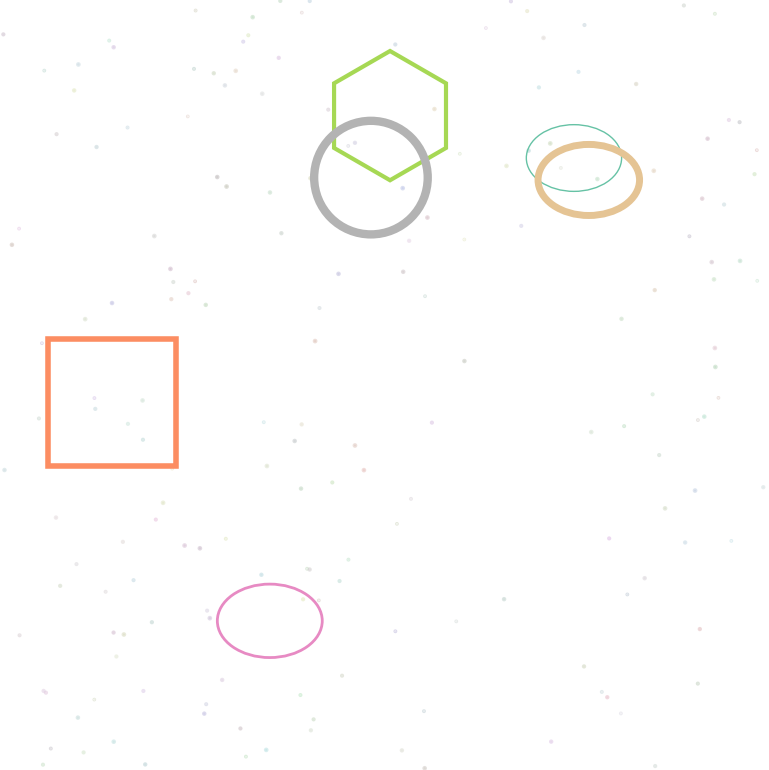[{"shape": "oval", "thickness": 0.5, "radius": 0.31, "center": [0.745, 0.795]}, {"shape": "square", "thickness": 2, "radius": 0.42, "center": [0.146, 0.477]}, {"shape": "oval", "thickness": 1, "radius": 0.34, "center": [0.35, 0.194]}, {"shape": "hexagon", "thickness": 1.5, "radius": 0.42, "center": [0.507, 0.85]}, {"shape": "oval", "thickness": 2.5, "radius": 0.33, "center": [0.765, 0.766]}, {"shape": "circle", "thickness": 3, "radius": 0.37, "center": [0.482, 0.769]}]